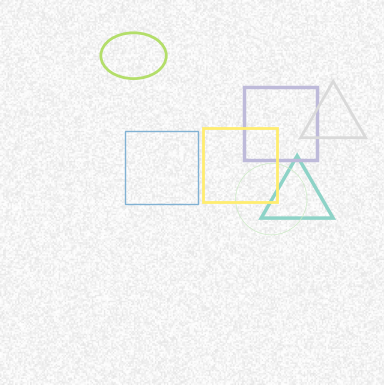[{"shape": "triangle", "thickness": 2.5, "radius": 0.54, "center": [0.772, 0.487]}, {"shape": "square", "thickness": 2.5, "radius": 0.47, "center": [0.728, 0.679]}, {"shape": "square", "thickness": 1, "radius": 0.48, "center": [0.42, 0.565]}, {"shape": "oval", "thickness": 2, "radius": 0.42, "center": [0.347, 0.855]}, {"shape": "triangle", "thickness": 2, "radius": 0.49, "center": [0.865, 0.691]}, {"shape": "circle", "thickness": 0.5, "radius": 0.46, "center": [0.705, 0.483]}, {"shape": "square", "thickness": 2, "radius": 0.48, "center": [0.624, 0.571]}]